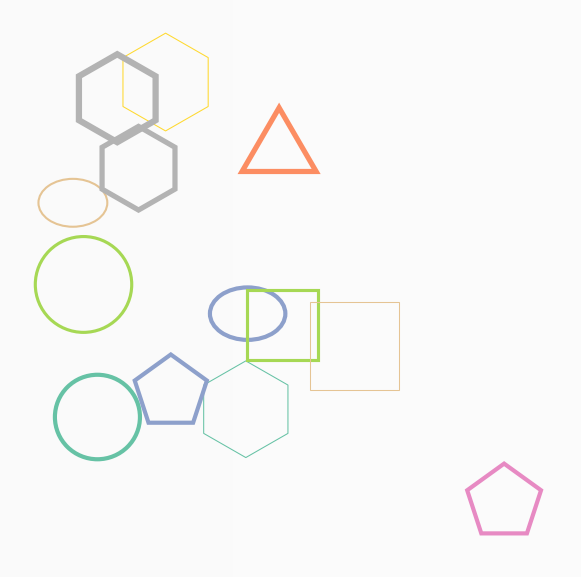[{"shape": "hexagon", "thickness": 0.5, "radius": 0.42, "center": [0.423, 0.291]}, {"shape": "circle", "thickness": 2, "radius": 0.37, "center": [0.168, 0.277]}, {"shape": "triangle", "thickness": 2.5, "radius": 0.37, "center": [0.48, 0.739]}, {"shape": "pentagon", "thickness": 2, "radius": 0.33, "center": [0.294, 0.32]}, {"shape": "oval", "thickness": 2, "radius": 0.32, "center": [0.426, 0.456]}, {"shape": "pentagon", "thickness": 2, "radius": 0.33, "center": [0.867, 0.13]}, {"shape": "circle", "thickness": 1.5, "radius": 0.41, "center": [0.144, 0.507]}, {"shape": "square", "thickness": 1.5, "radius": 0.31, "center": [0.486, 0.437]}, {"shape": "hexagon", "thickness": 0.5, "radius": 0.42, "center": [0.285, 0.857]}, {"shape": "oval", "thickness": 1, "radius": 0.3, "center": [0.125, 0.648]}, {"shape": "square", "thickness": 0.5, "radius": 0.38, "center": [0.61, 0.4]}, {"shape": "hexagon", "thickness": 3, "radius": 0.38, "center": [0.202, 0.829]}, {"shape": "hexagon", "thickness": 2.5, "radius": 0.36, "center": [0.238, 0.708]}]